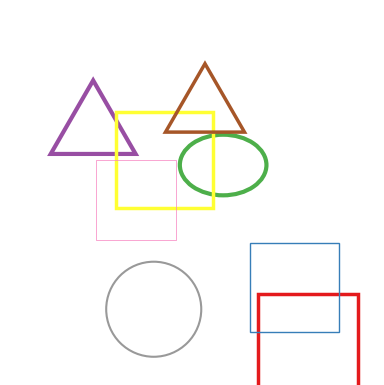[{"shape": "square", "thickness": 2.5, "radius": 0.65, "center": [0.801, 0.107]}, {"shape": "square", "thickness": 1, "radius": 0.58, "center": [0.765, 0.253]}, {"shape": "oval", "thickness": 3, "radius": 0.56, "center": [0.58, 0.571]}, {"shape": "triangle", "thickness": 3, "radius": 0.64, "center": [0.242, 0.664]}, {"shape": "square", "thickness": 2.5, "radius": 0.63, "center": [0.428, 0.584]}, {"shape": "triangle", "thickness": 2.5, "radius": 0.59, "center": [0.532, 0.716]}, {"shape": "square", "thickness": 0.5, "radius": 0.52, "center": [0.353, 0.481]}, {"shape": "circle", "thickness": 1.5, "radius": 0.62, "center": [0.399, 0.197]}]